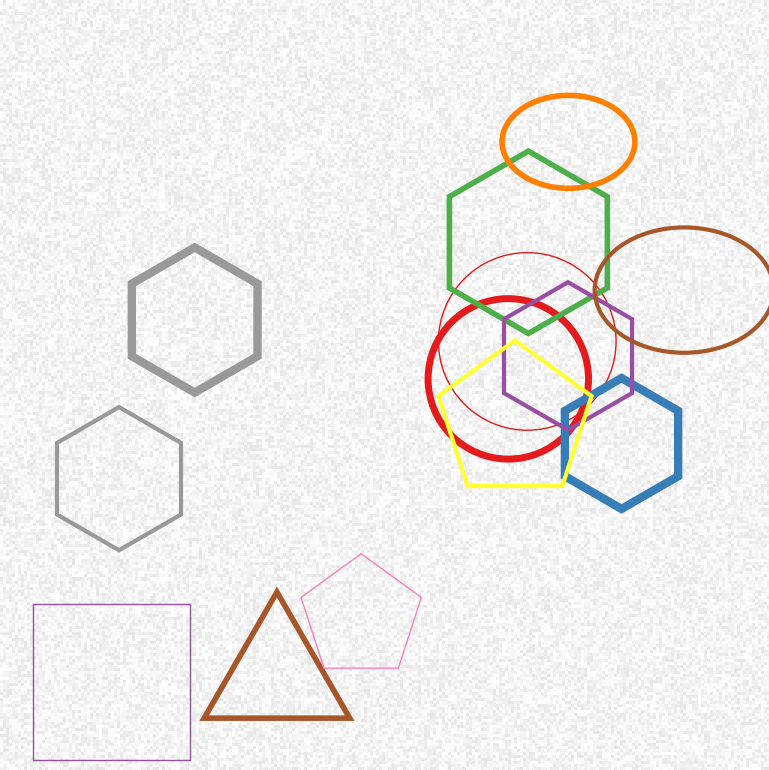[{"shape": "circle", "thickness": 2.5, "radius": 0.52, "center": [0.66, 0.508]}, {"shape": "circle", "thickness": 0.5, "radius": 0.58, "center": [0.685, 0.557]}, {"shape": "hexagon", "thickness": 3, "radius": 0.42, "center": [0.807, 0.424]}, {"shape": "hexagon", "thickness": 2, "radius": 0.59, "center": [0.686, 0.685]}, {"shape": "hexagon", "thickness": 1.5, "radius": 0.48, "center": [0.738, 0.538]}, {"shape": "square", "thickness": 0.5, "radius": 0.51, "center": [0.144, 0.114]}, {"shape": "oval", "thickness": 2, "radius": 0.43, "center": [0.738, 0.816]}, {"shape": "pentagon", "thickness": 1.5, "radius": 0.52, "center": [0.669, 0.453]}, {"shape": "triangle", "thickness": 2, "radius": 0.55, "center": [0.36, 0.122]}, {"shape": "oval", "thickness": 1.5, "radius": 0.58, "center": [0.889, 0.623]}, {"shape": "pentagon", "thickness": 0.5, "radius": 0.41, "center": [0.469, 0.199]}, {"shape": "hexagon", "thickness": 3, "radius": 0.47, "center": [0.253, 0.584]}, {"shape": "hexagon", "thickness": 1.5, "radius": 0.46, "center": [0.155, 0.378]}]